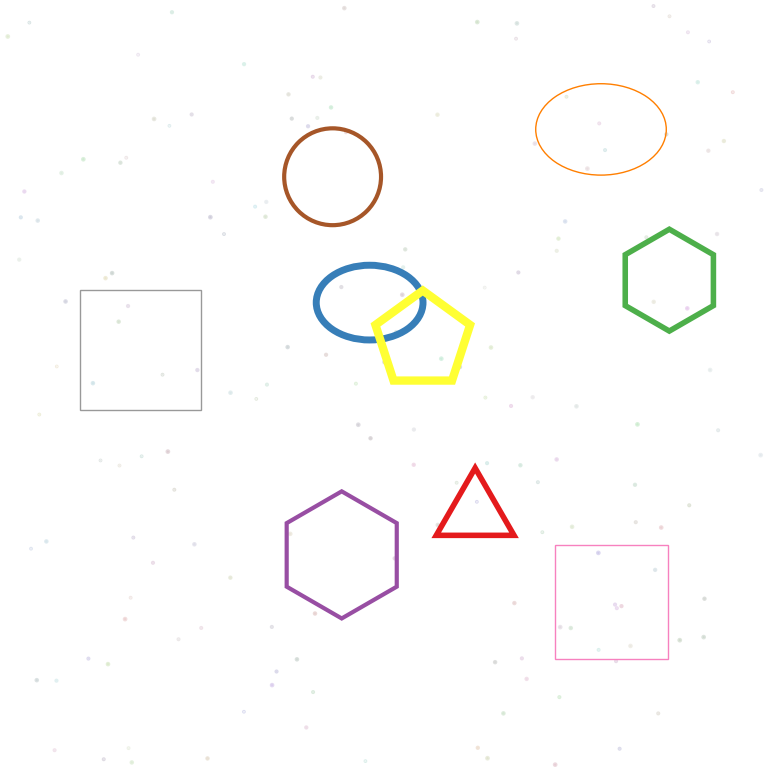[{"shape": "triangle", "thickness": 2, "radius": 0.29, "center": [0.617, 0.334]}, {"shape": "oval", "thickness": 2.5, "radius": 0.35, "center": [0.48, 0.607]}, {"shape": "hexagon", "thickness": 2, "radius": 0.33, "center": [0.869, 0.636]}, {"shape": "hexagon", "thickness": 1.5, "radius": 0.41, "center": [0.444, 0.279]}, {"shape": "oval", "thickness": 0.5, "radius": 0.42, "center": [0.781, 0.832]}, {"shape": "pentagon", "thickness": 3, "radius": 0.32, "center": [0.549, 0.558]}, {"shape": "circle", "thickness": 1.5, "radius": 0.31, "center": [0.432, 0.77]}, {"shape": "square", "thickness": 0.5, "radius": 0.37, "center": [0.794, 0.218]}, {"shape": "square", "thickness": 0.5, "radius": 0.39, "center": [0.182, 0.545]}]